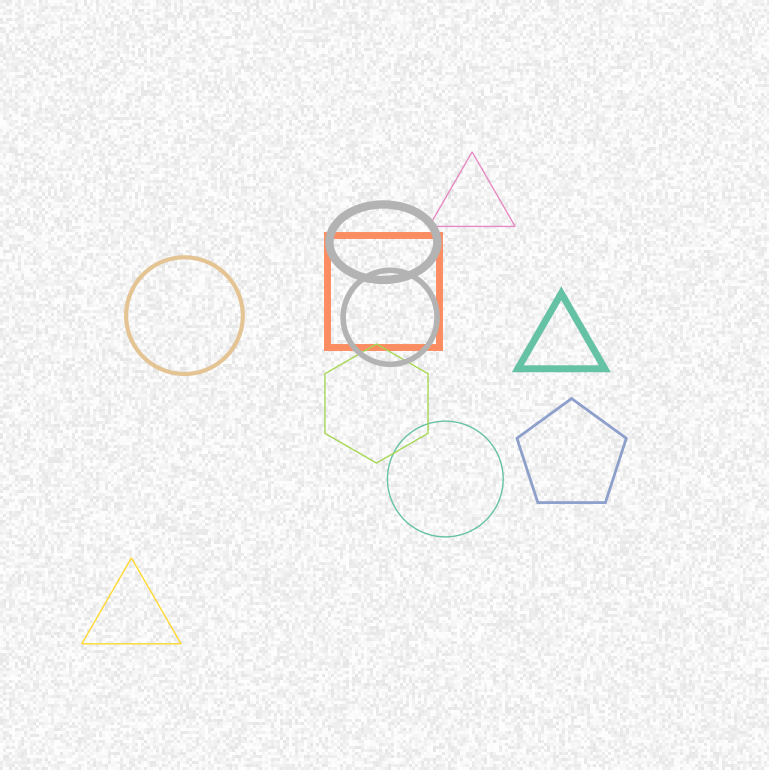[{"shape": "triangle", "thickness": 2.5, "radius": 0.33, "center": [0.729, 0.554]}, {"shape": "circle", "thickness": 0.5, "radius": 0.38, "center": [0.578, 0.378]}, {"shape": "square", "thickness": 2.5, "radius": 0.36, "center": [0.497, 0.622]}, {"shape": "pentagon", "thickness": 1, "radius": 0.37, "center": [0.742, 0.408]}, {"shape": "triangle", "thickness": 0.5, "radius": 0.32, "center": [0.613, 0.738]}, {"shape": "hexagon", "thickness": 0.5, "radius": 0.39, "center": [0.489, 0.476]}, {"shape": "triangle", "thickness": 0.5, "radius": 0.37, "center": [0.171, 0.201]}, {"shape": "circle", "thickness": 1.5, "radius": 0.38, "center": [0.24, 0.59]}, {"shape": "circle", "thickness": 2, "radius": 0.31, "center": [0.507, 0.588]}, {"shape": "oval", "thickness": 3, "radius": 0.35, "center": [0.498, 0.685]}]